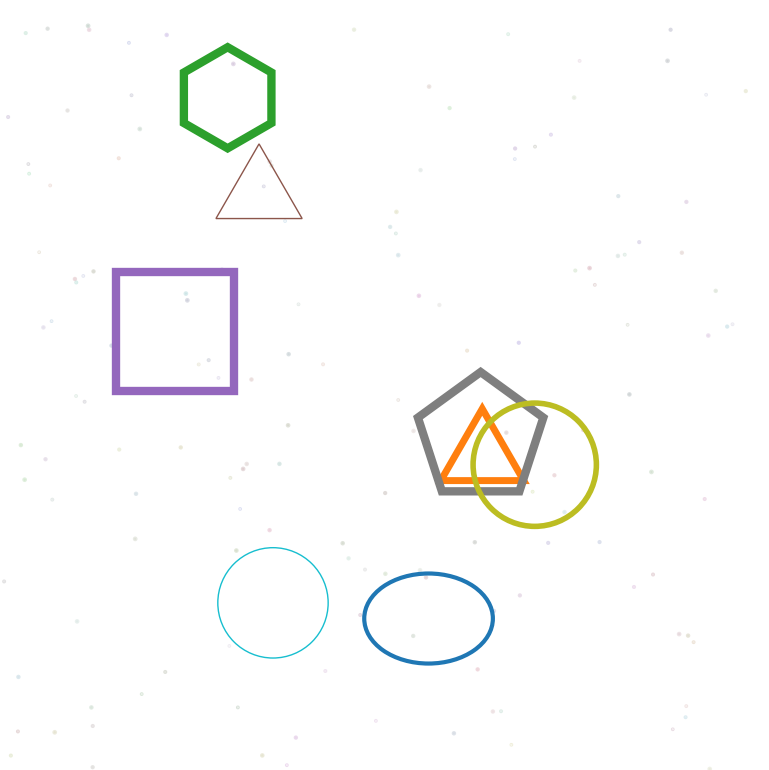[{"shape": "oval", "thickness": 1.5, "radius": 0.42, "center": [0.557, 0.197]}, {"shape": "triangle", "thickness": 2.5, "radius": 0.31, "center": [0.626, 0.407]}, {"shape": "hexagon", "thickness": 3, "radius": 0.33, "center": [0.296, 0.873]}, {"shape": "square", "thickness": 3, "radius": 0.38, "center": [0.227, 0.569]}, {"shape": "triangle", "thickness": 0.5, "radius": 0.32, "center": [0.336, 0.748]}, {"shape": "pentagon", "thickness": 3, "radius": 0.43, "center": [0.624, 0.431]}, {"shape": "circle", "thickness": 2, "radius": 0.4, "center": [0.694, 0.396]}, {"shape": "circle", "thickness": 0.5, "radius": 0.36, "center": [0.355, 0.217]}]